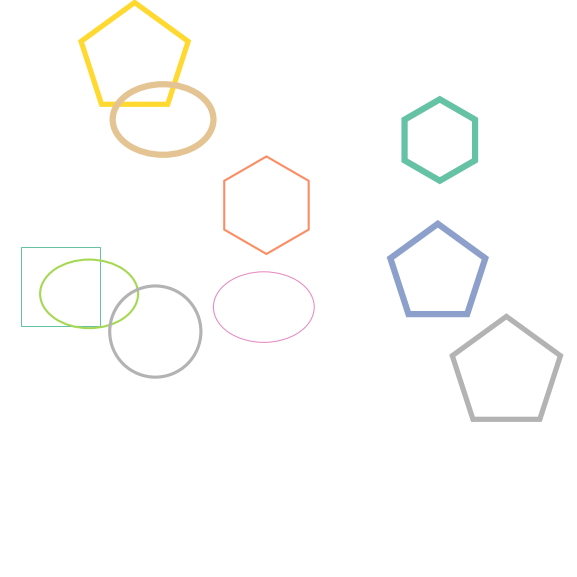[{"shape": "hexagon", "thickness": 3, "radius": 0.35, "center": [0.762, 0.757]}, {"shape": "square", "thickness": 0.5, "radius": 0.34, "center": [0.106, 0.502]}, {"shape": "hexagon", "thickness": 1, "radius": 0.42, "center": [0.461, 0.644]}, {"shape": "pentagon", "thickness": 3, "radius": 0.43, "center": [0.758, 0.525]}, {"shape": "oval", "thickness": 0.5, "radius": 0.44, "center": [0.457, 0.467]}, {"shape": "oval", "thickness": 1, "radius": 0.42, "center": [0.154, 0.49]}, {"shape": "pentagon", "thickness": 2.5, "radius": 0.49, "center": [0.233, 0.897]}, {"shape": "oval", "thickness": 3, "radius": 0.44, "center": [0.282, 0.792]}, {"shape": "pentagon", "thickness": 2.5, "radius": 0.49, "center": [0.877, 0.353]}, {"shape": "circle", "thickness": 1.5, "radius": 0.39, "center": [0.269, 0.425]}]